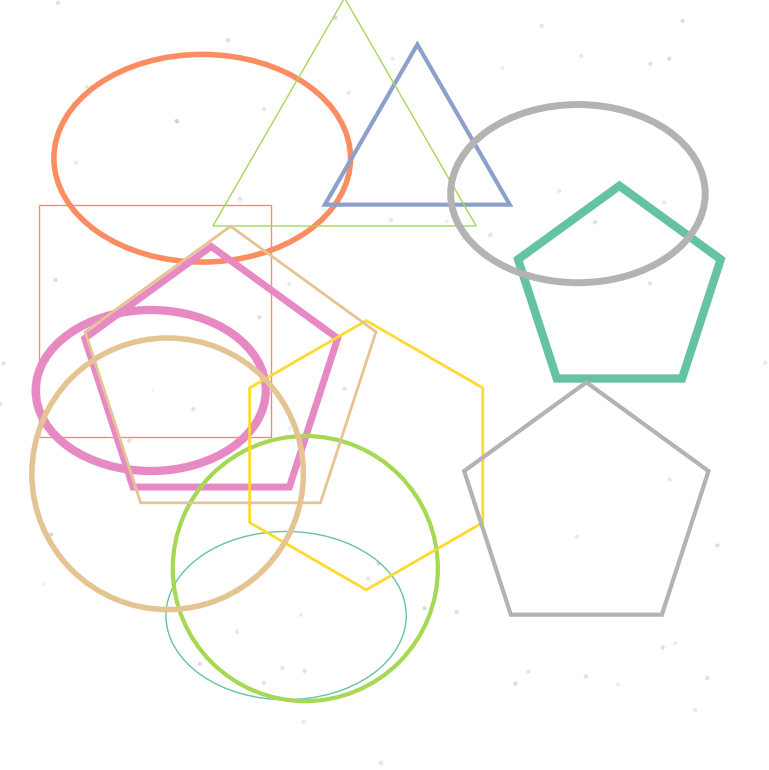[{"shape": "oval", "thickness": 0.5, "radius": 0.78, "center": [0.372, 0.201]}, {"shape": "pentagon", "thickness": 3, "radius": 0.69, "center": [0.804, 0.62]}, {"shape": "oval", "thickness": 2, "radius": 0.96, "center": [0.263, 0.795]}, {"shape": "square", "thickness": 0.5, "radius": 0.75, "center": [0.202, 0.583]}, {"shape": "triangle", "thickness": 1.5, "radius": 0.69, "center": [0.542, 0.804]}, {"shape": "pentagon", "thickness": 2.5, "radius": 0.86, "center": [0.274, 0.507]}, {"shape": "oval", "thickness": 3, "radius": 0.75, "center": [0.196, 0.493]}, {"shape": "triangle", "thickness": 0.5, "radius": 0.99, "center": [0.447, 0.805]}, {"shape": "circle", "thickness": 1.5, "radius": 0.86, "center": [0.396, 0.262]}, {"shape": "hexagon", "thickness": 1, "radius": 0.87, "center": [0.476, 0.409]}, {"shape": "circle", "thickness": 2, "radius": 0.88, "center": [0.218, 0.385]}, {"shape": "pentagon", "thickness": 1, "radius": 0.99, "center": [0.299, 0.508]}, {"shape": "oval", "thickness": 2.5, "radius": 0.83, "center": [0.751, 0.749]}, {"shape": "pentagon", "thickness": 1.5, "radius": 0.83, "center": [0.761, 0.337]}]